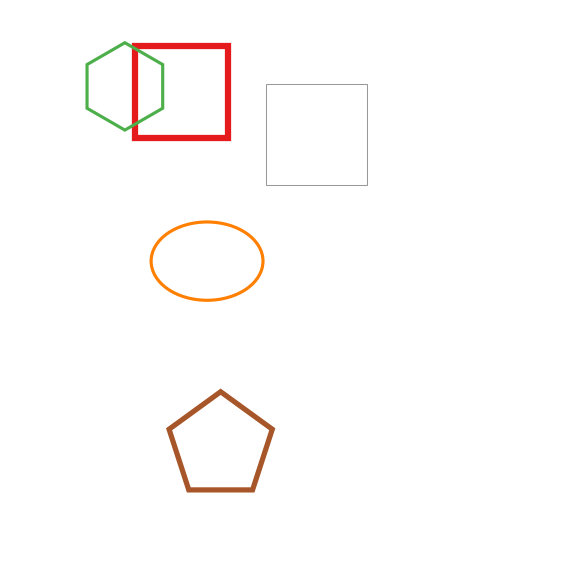[{"shape": "square", "thickness": 3, "radius": 0.4, "center": [0.315, 0.84]}, {"shape": "hexagon", "thickness": 1.5, "radius": 0.38, "center": [0.216, 0.85]}, {"shape": "oval", "thickness": 1.5, "radius": 0.48, "center": [0.359, 0.547]}, {"shape": "pentagon", "thickness": 2.5, "radius": 0.47, "center": [0.382, 0.227]}, {"shape": "square", "thickness": 0.5, "radius": 0.44, "center": [0.548, 0.767]}]